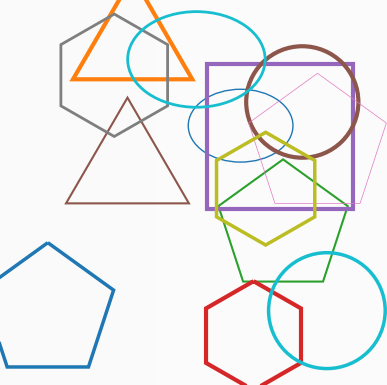[{"shape": "oval", "thickness": 1, "radius": 0.68, "center": [0.621, 0.674]}, {"shape": "pentagon", "thickness": 2.5, "radius": 0.89, "center": [0.123, 0.191]}, {"shape": "triangle", "thickness": 3, "radius": 0.89, "center": [0.342, 0.883]}, {"shape": "pentagon", "thickness": 1.5, "radius": 0.88, "center": [0.731, 0.411]}, {"shape": "hexagon", "thickness": 3, "radius": 0.71, "center": [0.654, 0.128]}, {"shape": "square", "thickness": 3, "radius": 0.94, "center": [0.723, 0.645]}, {"shape": "circle", "thickness": 3, "radius": 0.72, "center": [0.78, 0.735]}, {"shape": "triangle", "thickness": 1.5, "radius": 0.92, "center": [0.329, 0.563]}, {"shape": "pentagon", "thickness": 0.5, "radius": 0.93, "center": [0.819, 0.623]}, {"shape": "hexagon", "thickness": 2, "radius": 0.79, "center": [0.295, 0.805]}, {"shape": "hexagon", "thickness": 2.5, "radius": 0.73, "center": [0.686, 0.51]}, {"shape": "oval", "thickness": 2, "radius": 0.89, "center": [0.507, 0.846]}, {"shape": "circle", "thickness": 2.5, "radius": 0.75, "center": [0.844, 0.193]}]